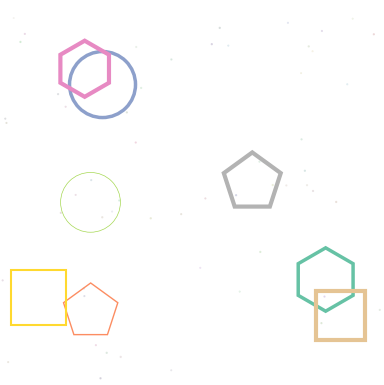[{"shape": "hexagon", "thickness": 2.5, "radius": 0.41, "center": [0.846, 0.274]}, {"shape": "pentagon", "thickness": 1, "radius": 0.37, "center": [0.235, 0.191]}, {"shape": "circle", "thickness": 2.5, "radius": 0.43, "center": [0.266, 0.78]}, {"shape": "hexagon", "thickness": 3, "radius": 0.36, "center": [0.22, 0.821]}, {"shape": "circle", "thickness": 0.5, "radius": 0.39, "center": [0.235, 0.474]}, {"shape": "square", "thickness": 1.5, "radius": 0.36, "center": [0.1, 0.227]}, {"shape": "square", "thickness": 3, "radius": 0.32, "center": [0.885, 0.181]}, {"shape": "pentagon", "thickness": 3, "radius": 0.39, "center": [0.655, 0.526]}]